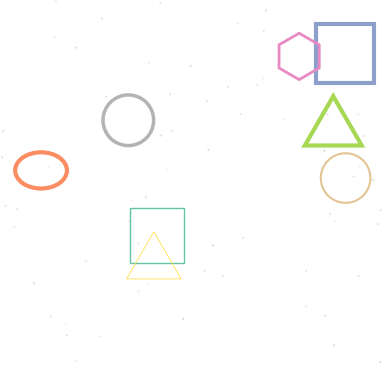[{"shape": "square", "thickness": 1, "radius": 0.36, "center": [0.408, 0.388]}, {"shape": "oval", "thickness": 3, "radius": 0.34, "center": [0.107, 0.557]}, {"shape": "square", "thickness": 3, "radius": 0.38, "center": [0.897, 0.861]}, {"shape": "hexagon", "thickness": 2, "radius": 0.3, "center": [0.777, 0.853]}, {"shape": "triangle", "thickness": 3, "radius": 0.43, "center": [0.866, 0.665]}, {"shape": "triangle", "thickness": 0.5, "radius": 0.41, "center": [0.4, 0.316]}, {"shape": "circle", "thickness": 1.5, "radius": 0.32, "center": [0.898, 0.538]}, {"shape": "circle", "thickness": 2.5, "radius": 0.33, "center": [0.333, 0.688]}]